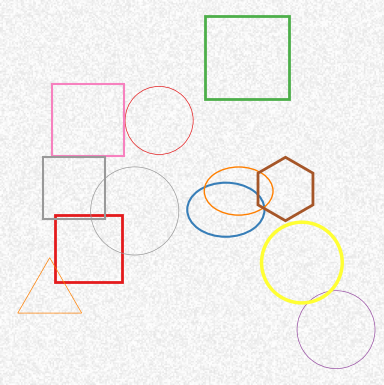[{"shape": "circle", "thickness": 0.5, "radius": 0.44, "center": [0.413, 0.687]}, {"shape": "square", "thickness": 2, "radius": 0.43, "center": [0.23, 0.355]}, {"shape": "oval", "thickness": 1.5, "radius": 0.5, "center": [0.587, 0.455]}, {"shape": "square", "thickness": 2, "radius": 0.54, "center": [0.641, 0.851]}, {"shape": "circle", "thickness": 0.5, "radius": 0.51, "center": [0.873, 0.144]}, {"shape": "oval", "thickness": 1, "radius": 0.45, "center": [0.62, 0.504]}, {"shape": "triangle", "thickness": 0.5, "radius": 0.48, "center": [0.129, 0.235]}, {"shape": "circle", "thickness": 2.5, "radius": 0.52, "center": [0.784, 0.318]}, {"shape": "hexagon", "thickness": 2, "radius": 0.41, "center": [0.742, 0.509]}, {"shape": "square", "thickness": 1.5, "radius": 0.47, "center": [0.229, 0.688]}, {"shape": "square", "thickness": 1.5, "radius": 0.4, "center": [0.192, 0.512]}, {"shape": "circle", "thickness": 0.5, "radius": 0.57, "center": [0.35, 0.452]}]